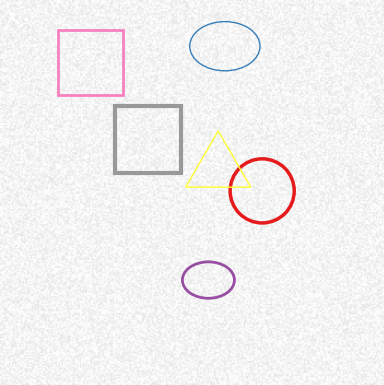[{"shape": "circle", "thickness": 2.5, "radius": 0.42, "center": [0.681, 0.504]}, {"shape": "oval", "thickness": 1, "radius": 0.46, "center": [0.584, 0.88]}, {"shape": "oval", "thickness": 2, "radius": 0.34, "center": [0.541, 0.273]}, {"shape": "triangle", "thickness": 1, "radius": 0.49, "center": [0.567, 0.563]}, {"shape": "square", "thickness": 2, "radius": 0.42, "center": [0.235, 0.837]}, {"shape": "square", "thickness": 3, "radius": 0.43, "center": [0.385, 0.638]}]